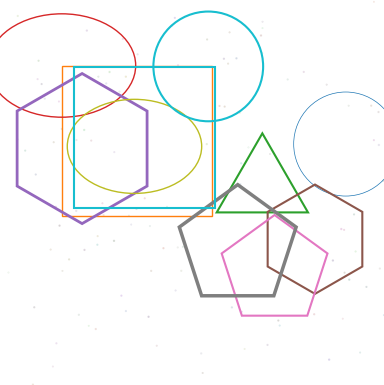[{"shape": "circle", "thickness": 0.5, "radius": 0.68, "center": [0.898, 0.626]}, {"shape": "square", "thickness": 1, "radius": 0.97, "center": [0.355, 0.635]}, {"shape": "triangle", "thickness": 1.5, "radius": 0.68, "center": [0.681, 0.517]}, {"shape": "oval", "thickness": 1, "radius": 0.96, "center": [0.161, 0.83]}, {"shape": "hexagon", "thickness": 2, "radius": 0.97, "center": [0.213, 0.614]}, {"shape": "hexagon", "thickness": 1.5, "radius": 0.71, "center": [0.818, 0.379]}, {"shape": "pentagon", "thickness": 1.5, "radius": 0.72, "center": [0.713, 0.297]}, {"shape": "pentagon", "thickness": 2.5, "radius": 0.8, "center": [0.617, 0.361]}, {"shape": "oval", "thickness": 1, "radius": 0.87, "center": [0.349, 0.62]}, {"shape": "square", "thickness": 1.5, "radius": 0.91, "center": [0.375, 0.643]}, {"shape": "circle", "thickness": 1.5, "radius": 0.71, "center": [0.541, 0.828]}]